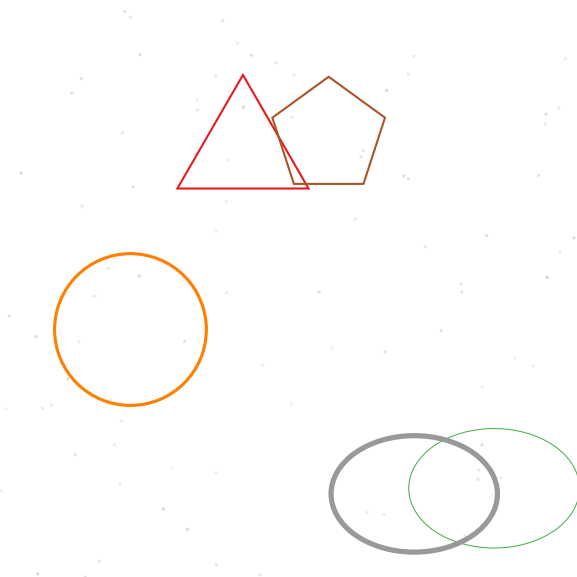[{"shape": "triangle", "thickness": 1, "radius": 0.66, "center": [0.421, 0.738]}, {"shape": "oval", "thickness": 0.5, "radius": 0.74, "center": [0.856, 0.154]}, {"shape": "circle", "thickness": 1.5, "radius": 0.66, "center": [0.226, 0.429]}, {"shape": "pentagon", "thickness": 1, "radius": 0.51, "center": [0.569, 0.764]}, {"shape": "oval", "thickness": 2.5, "radius": 0.72, "center": [0.717, 0.144]}]